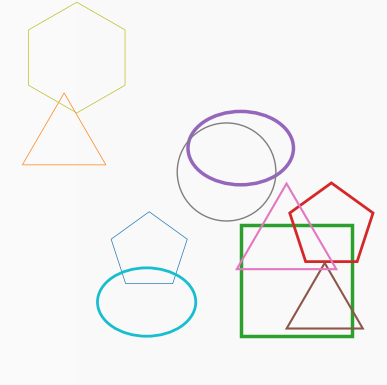[{"shape": "pentagon", "thickness": 0.5, "radius": 0.52, "center": [0.385, 0.347]}, {"shape": "triangle", "thickness": 0.5, "radius": 0.62, "center": [0.165, 0.634]}, {"shape": "square", "thickness": 2.5, "radius": 0.72, "center": [0.766, 0.271]}, {"shape": "pentagon", "thickness": 2, "radius": 0.56, "center": [0.855, 0.412]}, {"shape": "oval", "thickness": 2.5, "radius": 0.68, "center": [0.621, 0.615]}, {"shape": "triangle", "thickness": 1.5, "radius": 0.57, "center": [0.838, 0.203]}, {"shape": "triangle", "thickness": 1.5, "radius": 0.74, "center": [0.739, 0.375]}, {"shape": "circle", "thickness": 1, "radius": 0.64, "center": [0.585, 0.553]}, {"shape": "hexagon", "thickness": 0.5, "radius": 0.72, "center": [0.198, 0.85]}, {"shape": "oval", "thickness": 2, "radius": 0.63, "center": [0.378, 0.215]}]